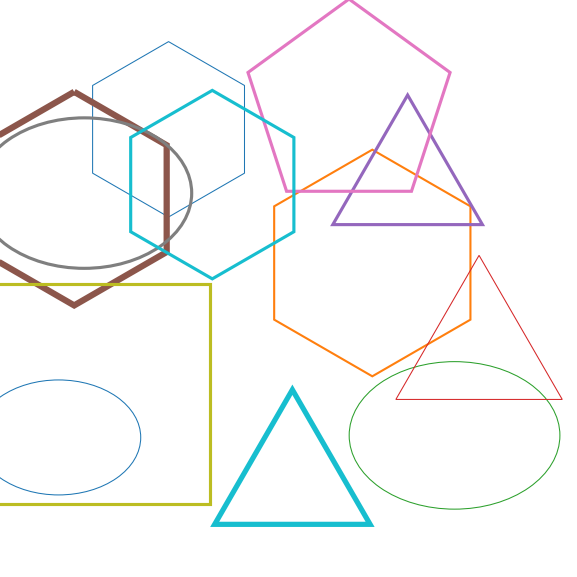[{"shape": "oval", "thickness": 0.5, "radius": 0.71, "center": [0.101, 0.242]}, {"shape": "hexagon", "thickness": 0.5, "radius": 0.76, "center": [0.292, 0.775]}, {"shape": "hexagon", "thickness": 1, "radius": 0.98, "center": [0.645, 0.544]}, {"shape": "oval", "thickness": 0.5, "radius": 0.91, "center": [0.787, 0.245]}, {"shape": "triangle", "thickness": 0.5, "radius": 0.83, "center": [0.83, 0.391]}, {"shape": "triangle", "thickness": 1.5, "radius": 0.75, "center": [0.706, 0.685]}, {"shape": "hexagon", "thickness": 3, "radius": 0.92, "center": [0.128, 0.655]}, {"shape": "pentagon", "thickness": 1.5, "radius": 0.92, "center": [0.604, 0.817]}, {"shape": "oval", "thickness": 1.5, "radius": 0.93, "center": [0.146, 0.665]}, {"shape": "square", "thickness": 1.5, "radius": 0.95, "center": [0.174, 0.316]}, {"shape": "triangle", "thickness": 2.5, "radius": 0.78, "center": [0.506, 0.169]}, {"shape": "hexagon", "thickness": 1.5, "radius": 0.82, "center": [0.368, 0.679]}]